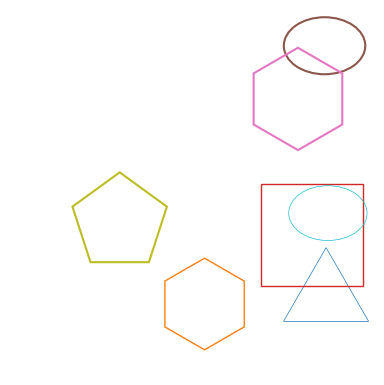[{"shape": "triangle", "thickness": 0.5, "radius": 0.64, "center": [0.847, 0.229]}, {"shape": "hexagon", "thickness": 1, "radius": 0.6, "center": [0.531, 0.21]}, {"shape": "square", "thickness": 1, "radius": 0.66, "center": [0.811, 0.39]}, {"shape": "oval", "thickness": 1.5, "radius": 0.53, "center": [0.843, 0.881]}, {"shape": "hexagon", "thickness": 1.5, "radius": 0.66, "center": [0.774, 0.743]}, {"shape": "pentagon", "thickness": 1.5, "radius": 0.64, "center": [0.311, 0.423]}, {"shape": "oval", "thickness": 0.5, "radius": 0.51, "center": [0.852, 0.446]}]